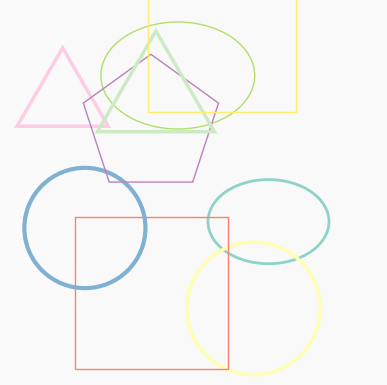[{"shape": "oval", "thickness": 2, "radius": 0.78, "center": [0.693, 0.424]}, {"shape": "circle", "thickness": 2.5, "radius": 0.86, "center": [0.654, 0.199]}, {"shape": "square", "thickness": 1, "radius": 0.99, "center": [0.391, 0.238]}, {"shape": "circle", "thickness": 3, "radius": 0.78, "center": [0.219, 0.408]}, {"shape": "oval", "thickness": 1, "radius": 0.99, "center": [0.459, 0.804]}, {"shape": "triangle", "thickness": 2.5, "radius": 0.68, "center": [0.162, 0.74]}, {"shape": "pentagon", "thickness": 1, "radius": 0.92, "center": [0.389, 0.676]}, {"shape": "triangle", "thickness": 2.5, "radius": 0.87, "center": [0.402, 0.745]}, {"shape": "square", "thickness": 1, "radius": 0.96, "center": [0.573, 0.9]}]